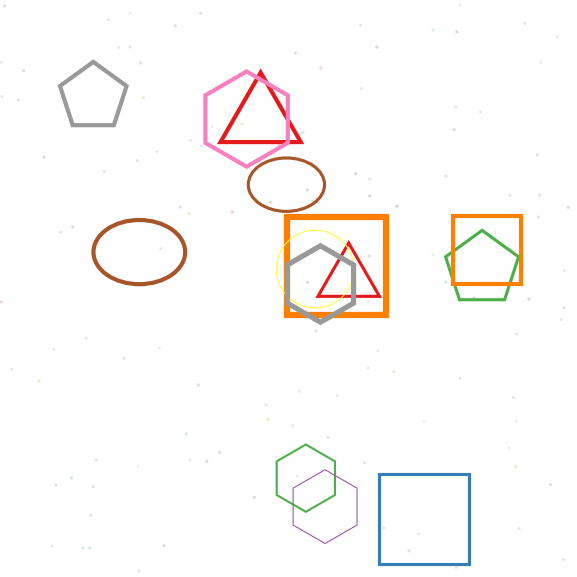[{"shape": "triangle", "thickness": 2, "radius": 0.4, "center": [0.451, 0.793]}, {"shape": "triangle", "thickness": 1.5, "radius": 0.31, "center": [0.604, 0.517]}, {"shape": "square", "thickness": 1.5, "radius": 0.39, "center": [0.735, 0.1]}, {"shape": "hexagon", "thickness": 1, "radius": 0.29, "center": [0.53, 0.171]}, {"shape": "pentagon", "thickness": 1.5, "radius": 0.33, "center": [0.835, 0.534]}, {"shape": "hexagon", "thickness": 0.5, "radius": 0.32, "center": [0.563, 0.122]}, {"shape": "square", "thickness": 2, "radius": 0.29, "center": [0.843, 0.566]}, {"shape": "square", "thickness": 3, "radius": 0.43, "center": [0.583, 0.538]}, {"shape": "circle", "thickness": 0.5, "radius": 0.34, "center": [0.546, 0.533]}, {"shape": "oval", "thickness": 1.5, "radius": 0.33, "center": [0.496, 0.679]}, {"shape": "oval", "thickness": 2, "radius": 0.4, "center": [0.241, 0.563]}, {"shape": "hexagon", "thickness": 2, "radius": 0.41, "center": [0.427, 0.793]}, {"shape": "hexagon", "thickness": 2.5, "radius": 0.33, "center": [0.555, 0.507]}, {"shape": "pentagon", "thickness": 2, "radius": 0.3, "center": [0.162, 0.831]}]